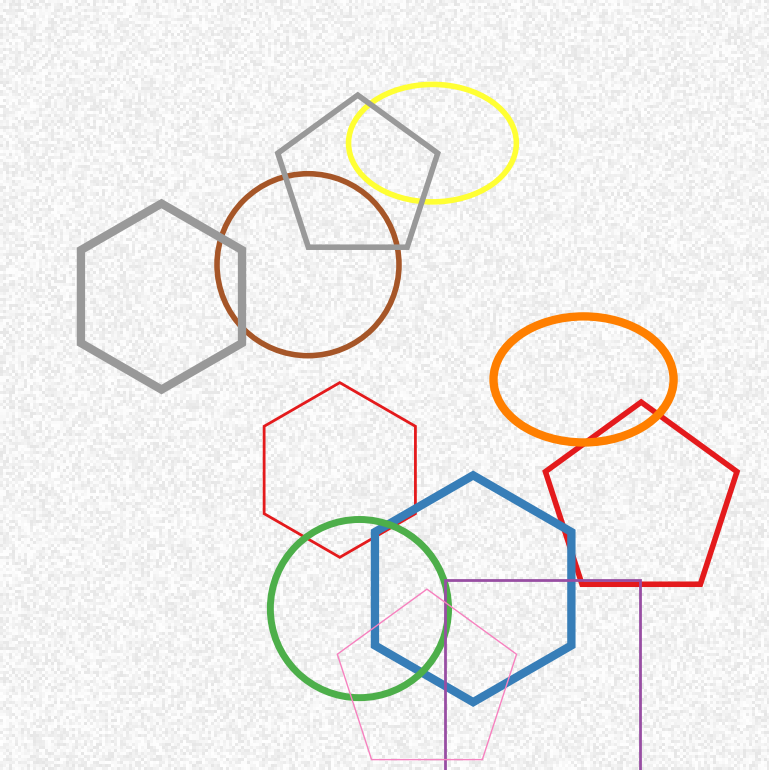[{"shape": "pentagon", "thickness": 2, "radius": 0.65, "center": [0.833, 0.347]}, {"shape": "hexagon", "thickness": 1, "radius": 0.57, "center": [0.441, 0.39]}, {"shape": "hexagon", "thickness": 3, "radius": 0.74, "center": [0.614, 0.235]}, {"shape": "circle", "thickness": 2.5, "radius": 0.58, "center": [0.467, 0.21]}, {"shape": "square", "thickness": 1, "radius": 0.63, "center": [0.705, 0.121]}, {"shape": "oval", "thickness": 3, "radius": 0.58, "center": [0.758, 0.507]}, {"shape": "oval", "thickness": 2, "radius": 0.54, "center": [0.562, 0.814]}, {"shape": "circle", "thickness": 2, "radius": 0.59, "center": [0.4, 0.656]}, {"shape": "pentagon", "thickness": 0.5, "radius": 0.61, "center": [0.554, 0.112]}, {"shape": "pentagon", "thickness": 2, "radius": 0.55, "center": [0.465, 0.767]}, {"shape": "hexagon", "thickness": 3, "radius": 0.6, "center": [0.21, 0.615]}]